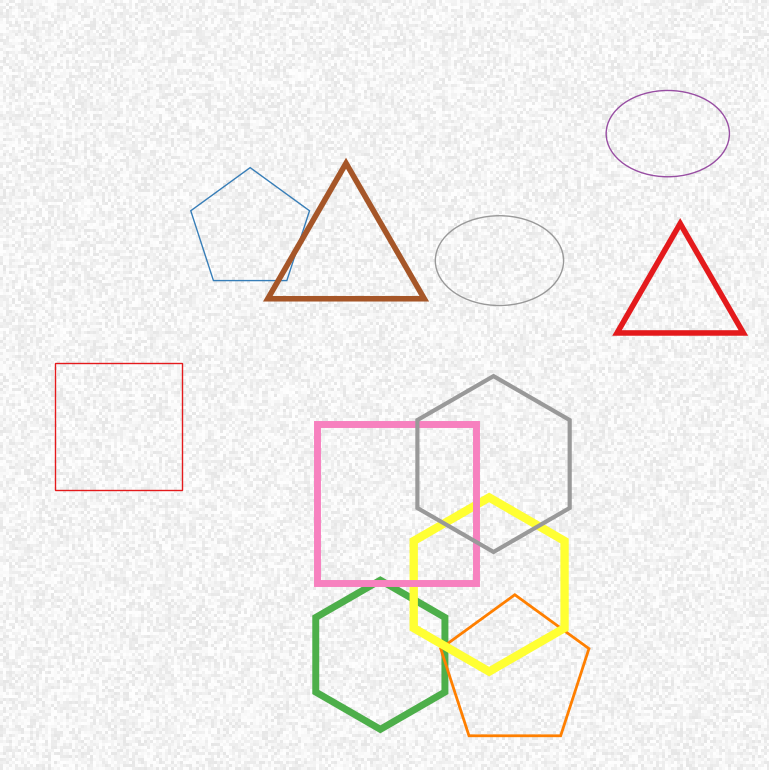[{"shape": "square", "thickness": 0.5, "radius": 0.41, "center": [0.154, 0.447]}, {"shape": "triangle", "thickness": 2, "radius": 0.47, "center": [0.883, 0.615]}, {"shape": "pentagon", "thickness": 0.5, "radius": 0.41, "center": [0.325, 0.701]}, {"shape": "hexagon", "thickness": 2.5, "radius": 0.48, "center": [0.494, 0.15]}, {"shape": "oval", "thickness": 0.5, "radius": 0.4, "center": [0.867, 0.826]}, {"shape": "pentagon", "thickness": 1, "radius": 0.51, "center": [0.669, 0.126]}, {"shape": "hexagon", "thickness": 3, "radius": 0.57, "center": [0.635, 0.241]}, {"shape": "triangle", "thickness": 2, "radius": 0.59, "center": [0.449, 0.671]}, {"shape": "square", "thickness": 2.5, "radius": 0.52, "center": [0.515, 0.346]}, {"shape": "hexagon", "thickness": 1.5, "radius": 0.57, "center": [0.641, 0.397]}, {"shape": "oval", "thickness": 0.5, "radius": 0.42, "center": [0.649, 0.662]}]